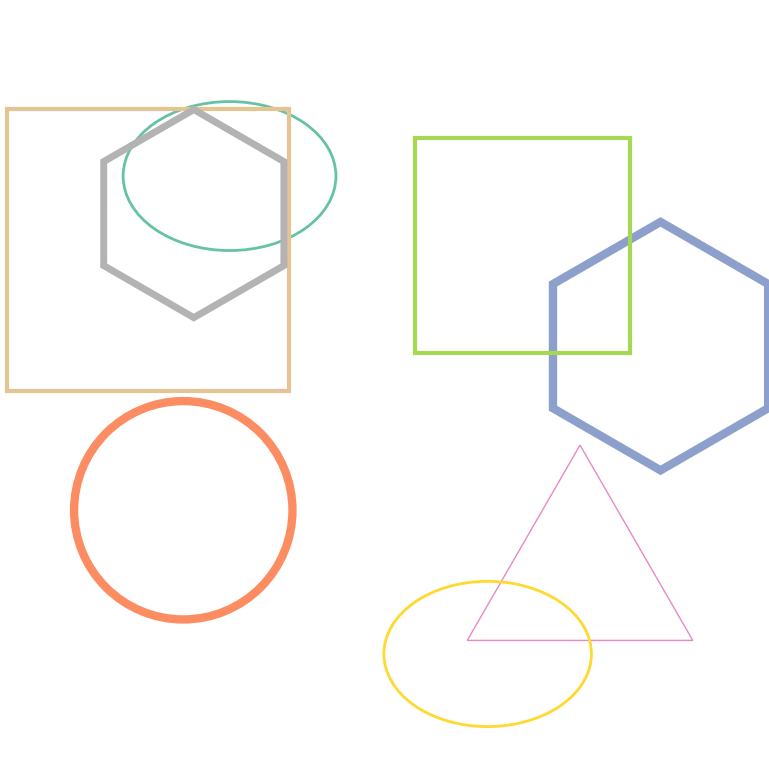[{"shape": "oval", "thickness": 1, "radius": 0.69, "center": [0.298, 0.771]}, {"shape": "circle", "thickness": 3, "radius": 0.71, "center": [0.238, 0.337]}, {"shape": "hexagon", "thickness": 3, "radius": 0.81, "center": [0.858, 0.55]}, {"shape": "triangle", "thickness": 0.5, "radius": 0.85, "center": [0.753, 0.253]}, {"shape": "square", "thickness": 1.5, "radius": 0.7, "center": [0.678, 0.681]}, {"shape": "oval", "thickness": 1, "radius": 0.67, "center": [0.633, 0.151]}, {"shape": "square", "thickness": 1.5, "radius": 0.92, "center": [0.192, 0.675]}, {"shape": "hexagon", "thickness": 2.5, "radius": 0.68, "center": [0.252, 0.723]}]